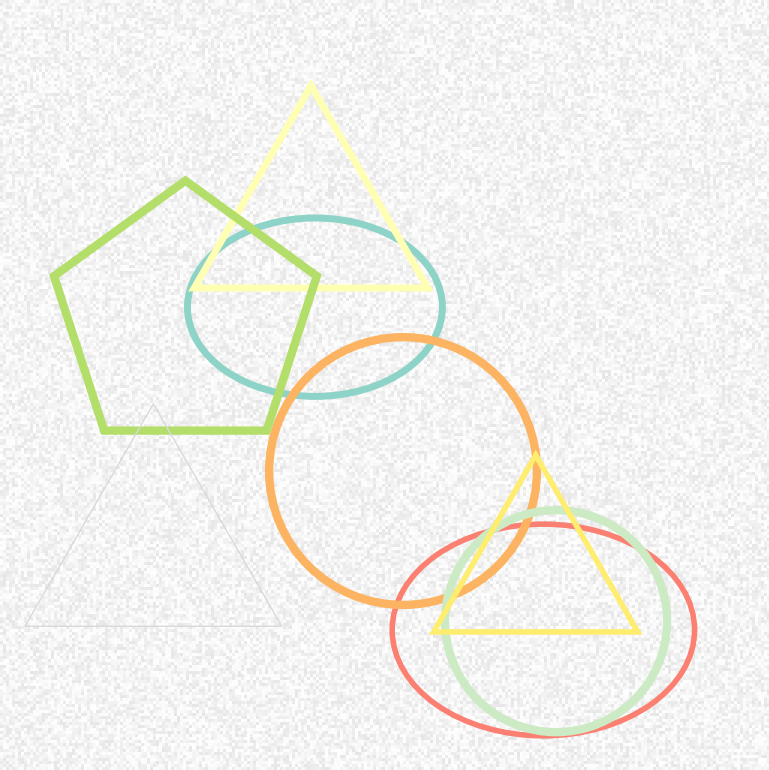[{"shape": "oval", "thickness": 2.5, "radius": 0.83, "center": [0.409, 0.601]}, {"shape": "triangle", "thickness": 2.5, "radius": 0.88, "center": [0.404, 0.714]}, {"shape": "oval", "thickness": 2, "radius": 0.98, "center": [0.706, 0.182]}, {"shape": "circle", "thickness": 3, "radius": 0.87, "center": [0.523, 0.388]}, {"shape": "pentagon", "thickness": 3, "radius": 0.9, "center": [0.241, 0.586]}, {"shape": "triangle", "thickness": 0.5, "radius": 0.96, "center": [0.199, 0.283]}, {"shape": "circle", "thickness": 3, "radius": 0.72, "center": [0.722, 0.193]}, {"shape": "triangle", "thickness": 2, "radius": 0.77, "center": [0.696, 0.256]}]